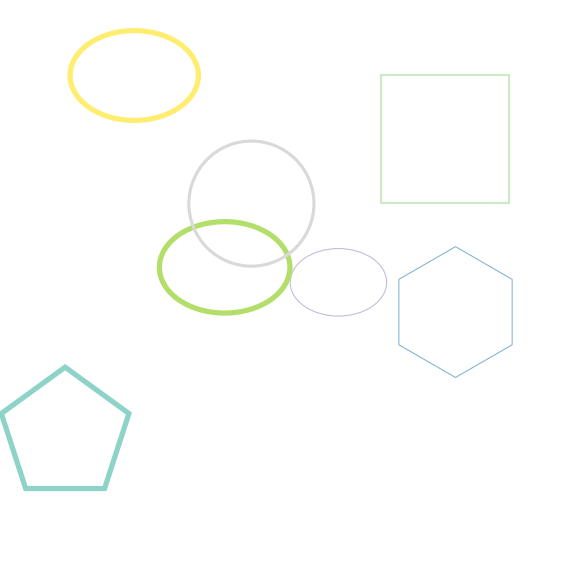[{"shape": "pentagon", "thickness": 2.5, "radius": 0.58, "center": [0.113, 0.247]}, {"shape": "oval", "thickness": 0.5, "radius": 0.42, "center": [0.586, 0.51]}, {"shape": "hexagon", "thickness": 0.5, "radius": 0.57, "center": [0.789, 0.459]}, {"shape": "oval", "thickness": 2.5, "radius": 0.57, "center": [0.389, 0.536]}, {"shape": "circle", "thickness": 1.5, "radius": 0.54, "center": [0.435, 0.647]}, {"shape": "square", "thickness": 1, "radius": 0.55, "center": [0.77, 0.758]}, {"shape": "oval", "thickness": 2.5, "radius": 0.56, "center": [0.232, 0.868]}]